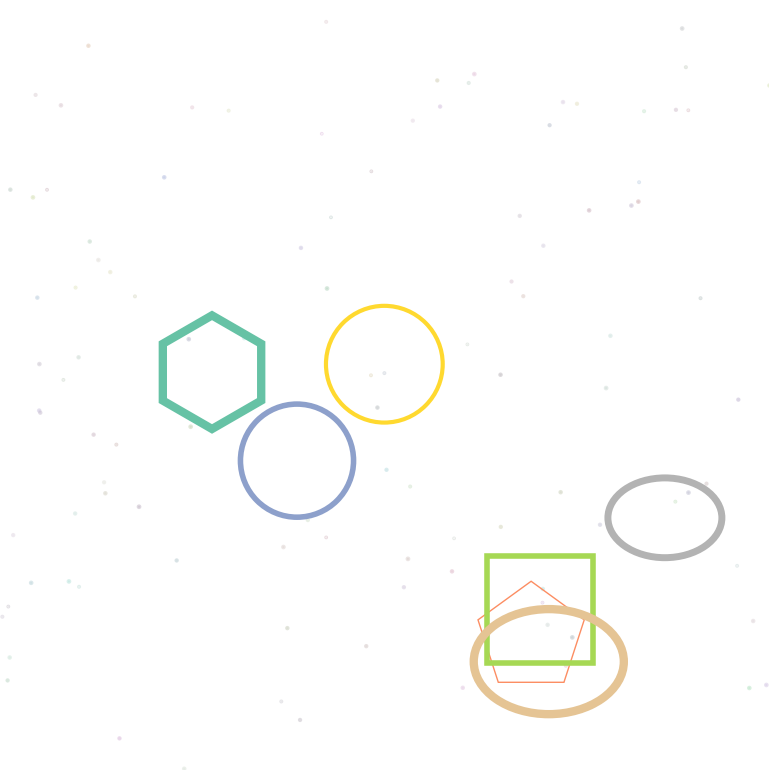[{"shape": "hexagon", "thickness": 3, "radius": 0.37, "center": [0.275, 0.517]}, {"shape": "pentagon", "thickness": 0.5, "radius": 0.36, "center": [0.69, 0.173]}, {"shape": "circle", "thickness": 2, "radius": 0.37, "center": [0.386, 0.402]}, {"shape": "square", "thickness": 2, "radius": 0.35, "center": [0.701, 0.208]}, {"shape": "circle", "thickness": 1.5, "radius": 0.38, "center": [0.499, 0.527]}, {"shape": "oval", "thickness": 3, "radius": 0.49, "center": [0.713, 0.141]}, {"shape": "oval", "thickness": 2.5, "radius": 0.37, "center": [0.864, 0.328]}]